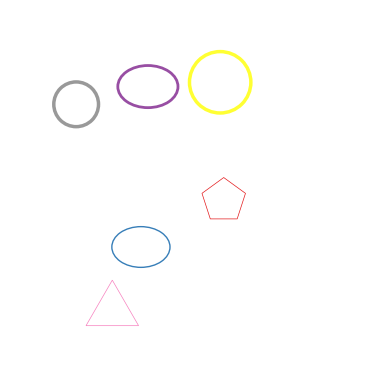[{"shape": "pentagon", "thickness": 0.5, "radius": 0.3, "center": [0.581, 0.479]}, {"shape": "oval", "thickness": 1, "radius": 0.38, "center": [0.366, 0.358]}, {"shape": "oval", "thickness": 2, "radius": 0.39, "center": [0.384, 0.775]}, {"shape": "circle", "thickness": 2.5, "radius": 0.4, "center": [0.572, 0.786]}, {"shape": "triangle", "thickness": 0.5, "radius": 0.39, "center": [0.292, 0.194]}, {"shape": "circle", "thickness": 2.5, "radius": 0.29, "center": [0.198, 0.729]}]